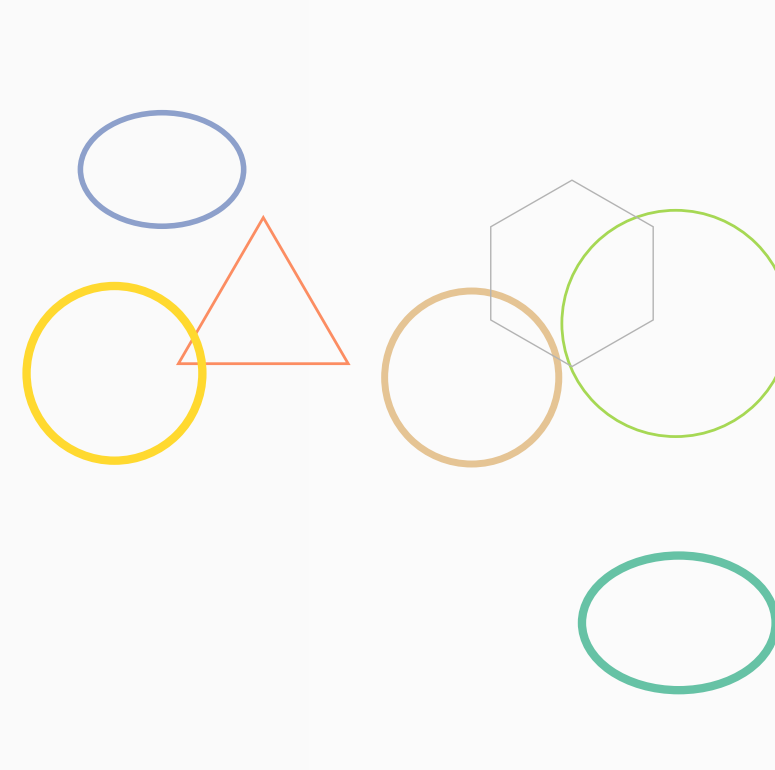[{"shape": "oval", "thickness": 3, "radius": 0.62, "center": [0.876, 0.191]}, {"shape": "triangle", "thickness": 1, "radius": 0.63, "center": [0.34, 0.591]}, {"shape": "oval", "thickness": 2, "radius": 0.53, "center": [0.209, 0.78]}, {"shape": "circle", "thickness": 1, "radius": 0.73, "center": [0.872, 0.58]}, {"shape": "circle", "thickness": 3, "radius": 0.57, "center": [0.148, 0.515]}, {"shape": "circle", "thickness": 2.5, "radius": 0.56, "center": [0.609, 0.51]}, {"shape": "hexagon", "thickness": 0.5, "radius": 0.61, "center": [0.738, 0.645]}]